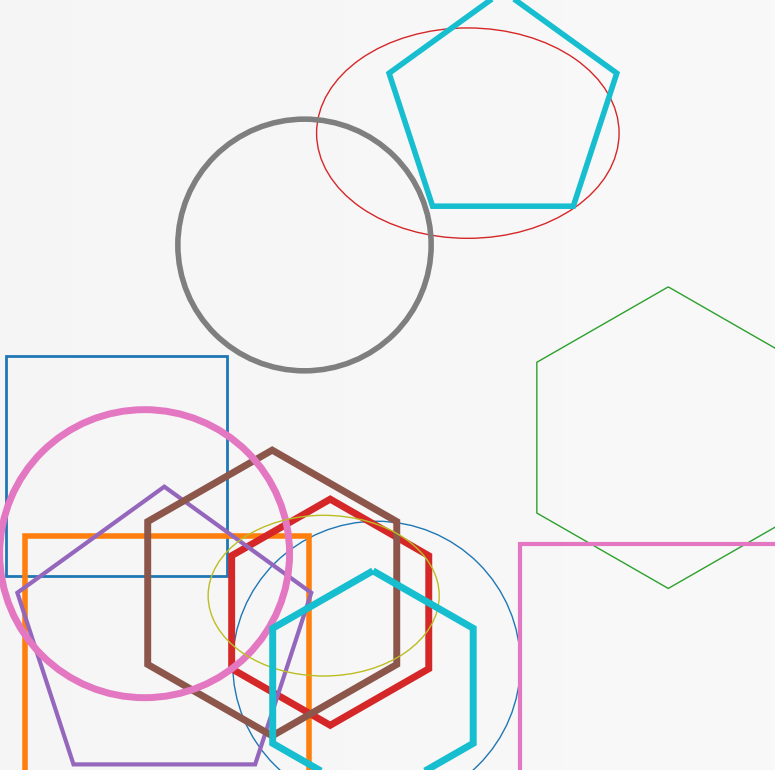[{"shape": "square", "thickness": 1, "radius": 0.72, "center": [0.15, 0.395]}, {"shape": "circle", "thickness": 0.5, "radius": 0.93, "center": [0.486, 0.137]}, {"shape": "square", "thickness": 2, "radius": 0.92, "center": [0.215, 0.12]}, {"shape": "hexagon", "thickness": 0.5, "radius": 0.98, "center": [0.862, 0.432]}, {"shape": "oval", "thickness": 0.5, "radius": 0.98, "center": [0.604, 0.827]}, {"shape": "hexagon", "thickness": 2.5, "radius": 0.73, "center": [0.426, 0.205]}, {"shape": "pentagon", "thickness": 1.5, "radius": 1.0, "center": [0.212, 0.169]}, {"shape": "hexagon", "thickness": 2.5, "radius": 0.93, "center": [0.351, 0.23]}, {"shape": "square", "thickness": 1.5, "radius": 0.87, "center": [0.846, 0.119]}, {"shape": "circle", "thickness": 2.5, "radius": 0.94, "center": [0.187, 0.281]}, {"shape": "circle", "thickness": 2, "radius": 0.82, "center": [0.393, 0.682]}, {"shape": "oval", "thickness": 0.5, "radius": 0.75, "center": [0.418, 0.226]}, {"shape": "hexagon", "thickness": 2.5, "radius": 0.75, "center": [0.481, 0.109]}, {"shape": "pentagon", "thickness": 2, "radius": 0.77, "center": [0.649, 0.857]}]